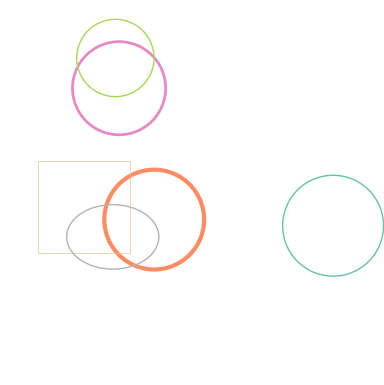[{"shape": "circle", "thickness": 1, "radius": 0.65, "center": [0.865, 0.414]}, {"shape": "circle", "thickness": 3, "radius": 0.65, "center": [0.401, 0.43]}, {"shape": "circle", "thickness": 2, "radius": 0.6, "center": [0.309, 0.771]}, {"shape": "circle", "thickness": 1, "radius": 0.5, "center": [0.3, 0.849]}, {"shape": "square", "thickness": 0.5, "radius": 0.6, "center": [0.218, 0.463]}, {"shape": "oval", "thickness": 1, "radius": 0.6, "center": [0.293, 0.385]}]